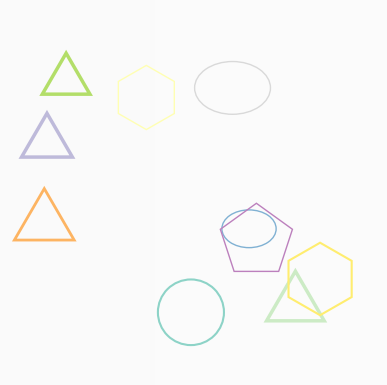[{"shape": "circle", "thickness": 1.5, "radius": 0.43, "center": [0.493, 0.189]}, {"shape": "hexagon", "thickness": 1, "radius": 0.42, "center": [0.378, 0.747]}, {"shape": "triangle", "thickness": 2.5, "radius": 0.38, "center": [0.121, 0.63]}, {"shape": "oval", "thickness": 1, "radius": 0.35, "center": [0.643, 0.406]}, {"shape": "triangle", "thickness": 2, "radius": 0.45, "center": [0.114, 0.421]}, {"shape": "triangle", "thickness": 2.5, "radius": 0.35, "center": [0.171, 0.791]}, {"shape": "oval", "thickness": 1, "radius": 0.49, "center": [0.6, 0.772]}, {"shape": "pentagon", "thickness": 1, "radius": 0.49, "center": [0.662, 0.374]}, {"shape": "triangle", "thickness": 2.5, "radius": 0.43, "center": [0.762, 0.21]}, {"shape": "hexagon", "thickness": 1.5, "radius": 0.47, "center": [0.826, 0.275]}]